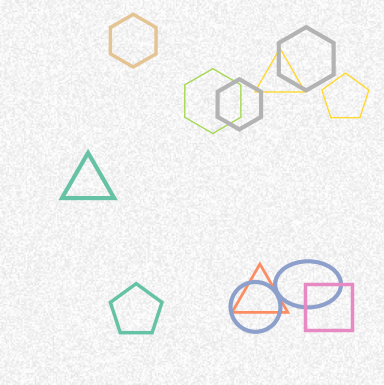[{"shape": "triangle", "thickness": 3, "radius": 0.39, "center": [0.229, 0.525]}, {"shape": "pentagon", "thickness": 2.5, "radius": 0.35, "center": [0.354, 0.193]}, {"shape": "triangle", "thickness": 2, "radius": 0.42, "center": [0.675, 0.231]}, {"shape": "circle", "thickness": 3, "radius": 0.32, "center": [0.664, 0.203]}, {"shape": "oval", "thickness": 3, "radius": 0.43, "center": [0.8, 0.261]}, {"shape": "square", "thickness": 2.5, "radius": 0.3, "center": [0.853, 0.202]}, {"shape": "hexagon", "thickness": 1, "radius": 0.42, "center": [0.553, 0.737]}, {"shape": "pentagon", "thickness": 1, "radius": 0.32, "center": [0.897, 0.746]}, {"shape": "triangle", "thickness": 1, "radius": 0.38, "center": [0.727, 0.799]}, {"shape": "hexagon", "thickness": 2.5, "radius": 0.34, "center": [0.346, 0.894]}, {"shape": "hexagon", "thickness": 3, "radius": 0.33, "center": [0.622, 0.729]}, {"shape": "hexagon", "thickness": 3, "radius": 0.41, "center": [0.795, 0.847]}]